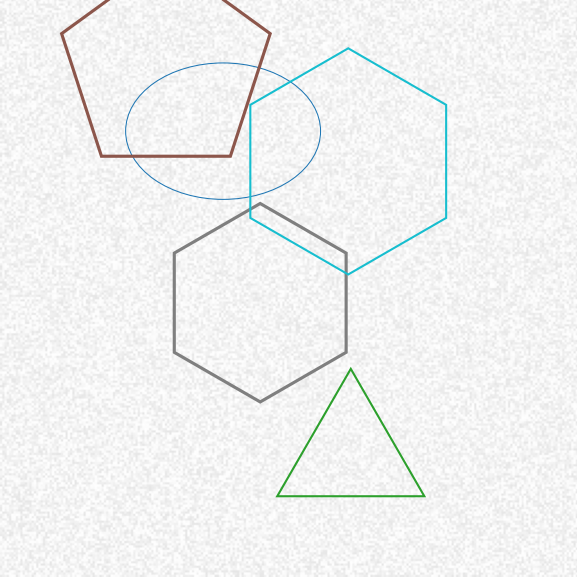[{"shape": "oval", "thickness": 0.5, "radius": 0.84, "center": [0.386, 0.772]}, {"shape": "triangle", "thickness": 1, "radius": 0.74, "center": [0.607, 0.213]}, {"shape": "pentagon", "thickness": 1.5, "radius": 0.95, "center": [0.287, 0.882]}, {"shape": "hexagon", "thickness": 1.5, "radius": 0.86, "center": [0.451, 0.475]}, {"shape": "hexagon", "thickness": 1, "radius": 0.98, "center": [0.603, 0.72]}]